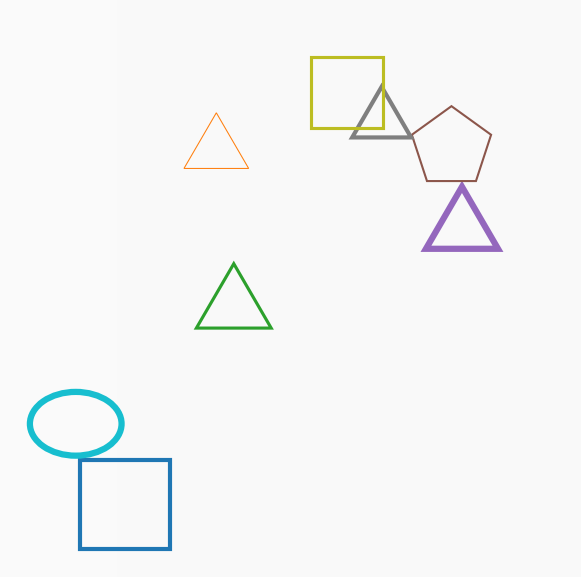[{"shape": "square", "thickness": 2, "radius": 0.39, "center": [0.216, 0.125]}, {"shape": "triangle", "thickness": 0.5, "radius": 0.32, "center": [0.372, 0.74]}, {"shape": "triangle", "thickness": 1.5, "radius": 0.37, "center": [0.402, 0.468]}, {"shape": "triangle", "thickness": 3, "radius": 0.36, "center": [0.795, 0.604]}, {"shape": "pentagon", "thickness": 1, "radius": 0.36, "center": [0.777, 0.744]}, {"shape": "triangle", "thickness": 2, "radius": 0.29, "center": [0.657, 0.79]}, {"shape": "square", "thickness": 1.5, "radius": 0.31, "center": [0.597, 0.839]}, {"shape": "oval", "thickness": 3, "radius": 0.39, "center": [0.13, 0.265]}]